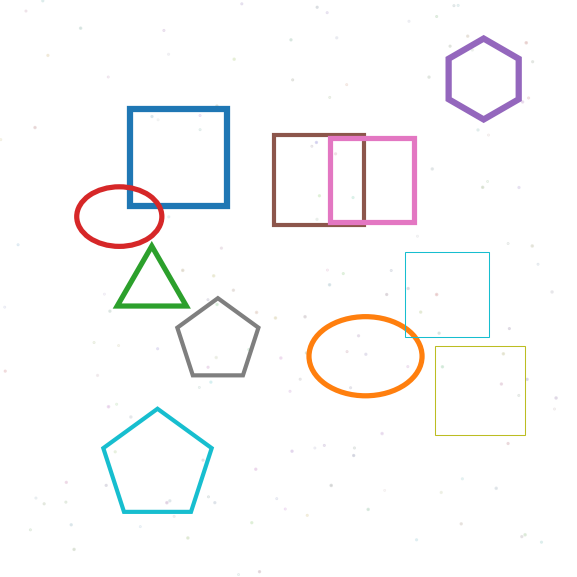[{"shape": "square", "thickness": 3, "radius": 0.42, "center": [0.309, 0.726]}, {"shape": "oval", "thickness": 2.5, "radius": 0.49, "center": [0.633, 0.382]}, {"shape": "triangle", "thickness": 2.5, "radius": 0.35, "center": [0.263, 0.504]}, {"shape": "oval", "thickness": 2.5, "radius": 0.37, "center": [0.207, 0.624]}, {"shape": "hexagon", "thickness": 3, "radius": 0.35, "center": [0.838, 0.862]}, {"shape": "square", "thickness": 2, "radius": 0.39, "center": [0.552, 0.688]}, {"shape": "square", "thickness": 2.5, "radius": 0.36, "center": [0.644, 0.687]}, {"shape": "pentagon", "thickness": 2, "radius": 0.37, "center": [0.377, 0.409]}, {"shape": "square", "thickness": 0.5, "radius": 0.39, "center": [0.831, 0.323]}, {"shape": "pentagon", "thickness": 2, "radius": 0.49, "center": [0.273, 0.193]}, {"shape": "square", "thickness": 0.5, "radius": 0.37, "center": [0.774, 0.489]}]